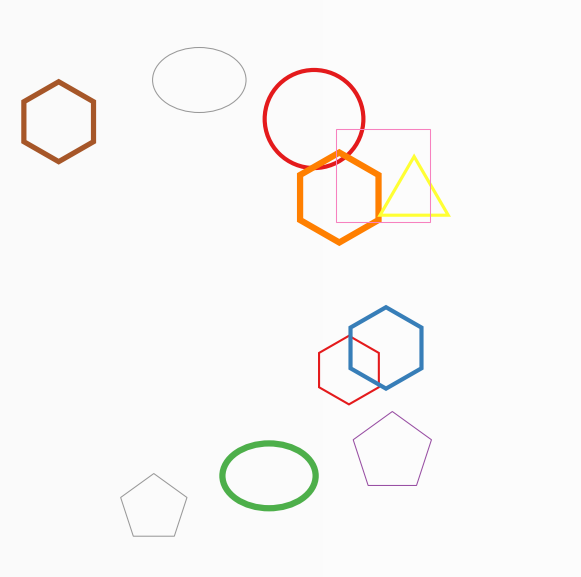[{"shape": "circle", "thickness": 2, "radius": 0.42, "center": [0.54, 0.793]}, {"shape": "hexagon", "thickness": 1, "radius": 0.3, "center": [0.6, 0.358]}, {"shape": "hexagon", "thickness": 2, "radius": 0.35, "center": [0.664, 0.397]}, {"shape": "oval", "thickness": 3, "radius": 0.4, "center": [0.463, 0.175]}, {"shape": "pentagon", "thickness": 0.5, "radius": 0.35, "center": [0.675, 0.216]}, {"shape": "hexagon", "thickness": 3, "radius": 0.39, "center": [0.584, 0.657]}, {"shape": "triangle", "thickness": 1.5, "radius": 0.34, "center": [0.712, 0.66]}, {"shape": "hexagon", "thickness": 2.5, "radius": 0.35, "center": [0.101, 0.788]}, {"shape": "square", "thickness": 0.5, "radius": 0.4, "center": [0.659, 0.696]}, {"shape": "oval", "thickness": 0.5, "radius": 0.4, "center": [0.343, 0.861]}, {"shape": "pentagon", "thickness": 0.5, "radius": 0.3, "center": [0.265, 0.119]}]